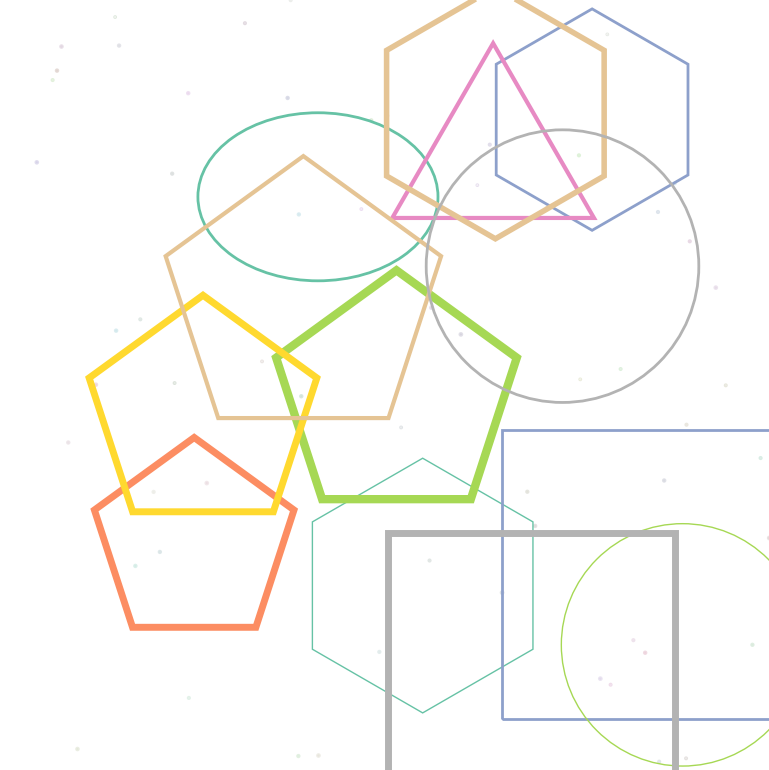[{"shape": "oval", "thickness": 1, "radius": 0.78, "center": [0.413, 0.744]}, {"shape": "hexagon", "thickness": 0.5, "radius": 0.83, "center": [0.549, 0.24]}, {"shape": "pentagon", "thickness": 2.5, "radius": 0.68, "center": [0.252, 0.296]}, {"shape": "square", "thickness": 1, "radius": 0.94, "center": [0.839, 0.254]}, {"shape": "hexagon", "thickness": 1, "radius": 0.72, "center": [0.769, 0.845]}, {"shape": "triangle", "thickness": 1.5, "radius": 0.76, "center": [0.64, 0.793]}, {"shape": "circle", "thickness": 0.5, "radius": 0.79, "center": [0.886, 0.163]}, {"shape": "pentagon", "thickness": 3, "radius": 0.82, "center": [0.515, 0.485]}, {"shape": "pentagon", "thickness": 2.5, "radius": 0.78, "center": [0.264, 0.461]}, {"shape": "pentagon", "thickness": 1.5, "radius": 0.94, "center": [0.394, 0.609]}, {"shape": "hexagon", "thickness": 2, "radius": 0.82, "center": [0.643, 0.853]}, {"shape": "circle", "thickness": 1, "radius": 0.89, "center": [0.731, 0.654]}, {"shape": "square", "thickness": 2.5, "radius": 0.93, "center": [0.69, 0.122]}]